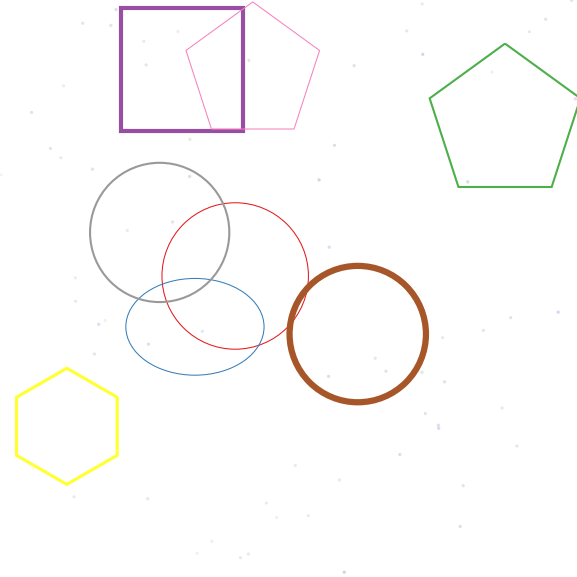[{"shape": "circle", "thickness": 0.5, "radius": 0.63, "center": [0.407, 0.521]}, {"shape": "oval", "thickness": 0.5, "radius": 0.6, "center": [0.338, 0.433]}, {"shape": "pentagon", "thickness": 1, "radius": 0.69, "center": [0.875, 0.786]}, {"shape": "square", "thickness": 2, "radius": 0.53, "center": [0.315, 0.879]}, {"shape": "hexagon", "thickness": 1.5, "radius": 0.5, "center": [0.116, 0.261]}, {"shape": "circle", "thickness": 3, "radius": 0.59, "center": [0.619, 0.421]}, {"shape": "pentagon", "thickness": 0.5, "radius": 0.61, "center": [0.438, 0.874]}, {"shape": "circle", "thickness": 1, "radius": 0.6, "center": [0.277, 0.597]}]